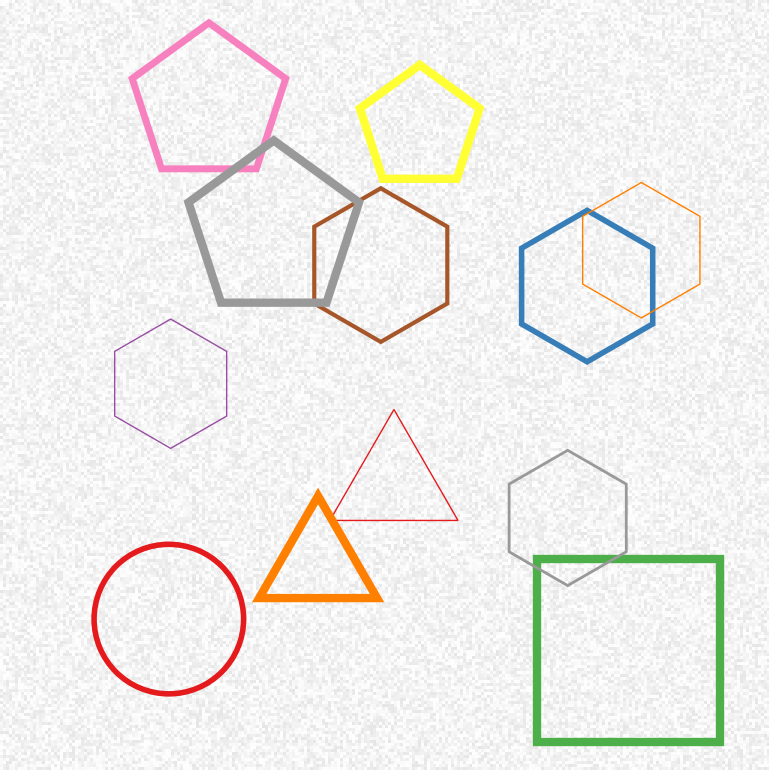[{"shape": "triangle", "thickness": 0.5, "radius": 0.48, "center": [0.512, 0.372]}, {"shape": "circle", "thickness": 2, "radius": 0.49, "center": [0.219, 0.196]}, {"shape": "hexagon", "thickness": 2, "radius": 0.49, "center": [0.763, 0.628]}, {"shape": "square", "thickness": 3, "radius": 0.6, "center": [0.816, 0.155]}, {"shape": "hexagon", "thickness": 0.5, "radius": 0.42, "center": [0.222, 0.502]}, {"shape": "triangle", "thickness": 3, "radius": 0.44, "center": [0.413, 0.268]}, {"shape": "hexagon", "thickness": 0.5, "radius": 0.44, "center": [0.833, 0.675]}, {"shape": "pentagon", "thickness": 3, "radius": 0.41, "center": [0.545, 0.834]}, {"shape": "hexagon", "thickness": 1.5, "radius": 0.5, "center": [0.495, 0.656]}, {"shape": "pentagon", "thickness": 2.5, "radius": 0.52, "center": [0.271, 0.866]}, {"shape": "pentagon", "thickness": 3, "radius": 0.58, "center": [0.356, 0.701]}, {"shape": "hexagon", "thickness": 1, "radius": 0.44, "center": [0.737, 0.327]}]